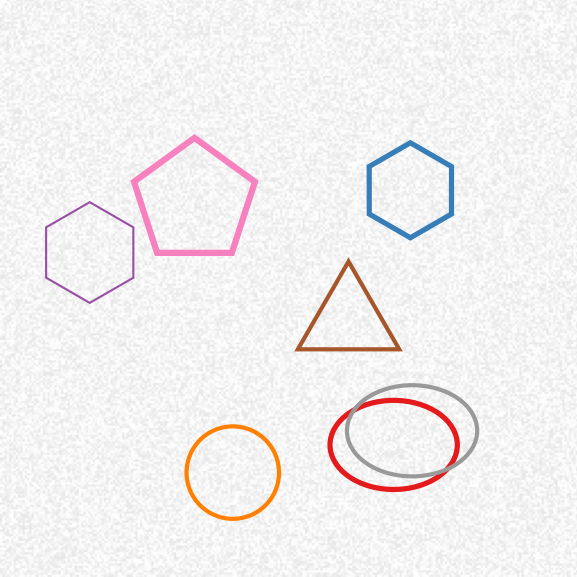[{"shape": "oval", "thickness": 2.5, "radius": 0.55, "center": [0.682, 0.229]}, {"shape": "hexagon", "thickness": 2.5, "radius": 0.41, "center": [0.711, 0.67]}, {"shape": "hexagon", "thickness": 1, "radius": 0.44, "center": [0.155, 0.562]}, {"shape": "circle", "thickness": 2, "radius": 0.4, "center": [0.403, 0.181]}, {"shape": "triangle", "thickness": 2, "radius": 0.51, "center": [0.604, 0.445]}, {"shape": "pentagon", "thickness": 3, "radius": 0.55, "center": [0.337, 0.65]}, {"shape": "oval", "thickness": 2, "radius": 0.56, "center": [0.714, 0.253]}]